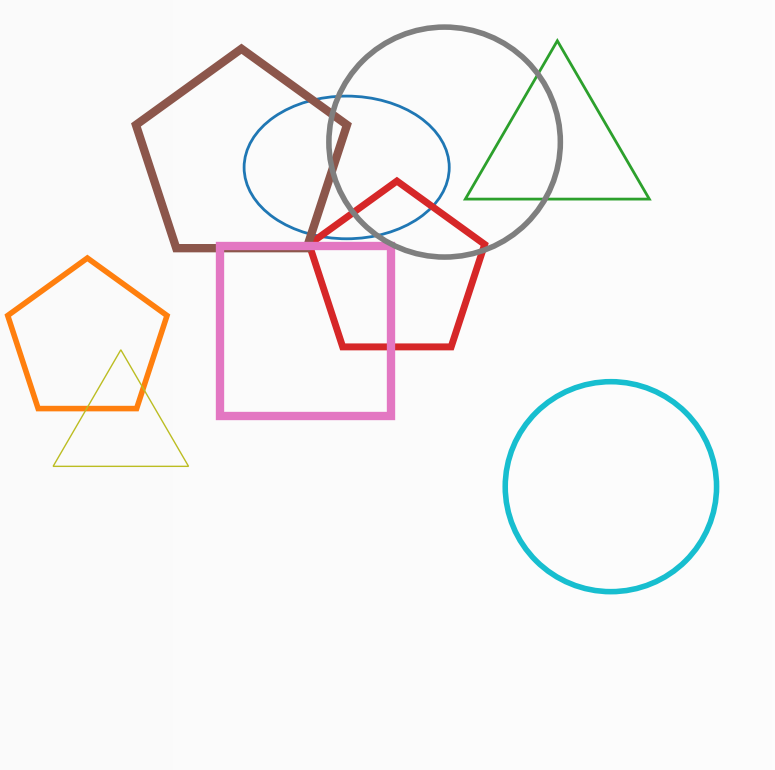[{"shape": "oval", "thickness": 1, "radius": 0.66, "center": [0.447, 0.783]}, {"shape": "pentagon", "thickness": 2, "radius": 0.54, "center": [0.113, 0.557]}, {"shape": "triangle", "thickness": 1, "radius": 0.69, "center": [0.719, 0.81]}, {"shape": "pentagon", "thickness": 2.5, "radius": 0.6, "center": [0.512, 0.646]}, {"shape": "pentagon", "thickness": 3, "radius": 0.72, "center": [0.312, 0.794]}, {"shape": "square", "thickness": 3, "radius": 0.55, "center": [0.394, 0.571]}, {"shape": "circle", "thickness": 2, "radius": 0.75, "center": [0.574, 0.815]}, {"shape": "triangle", "thickness": 0.5, "radius": 0.5, "center": [0.156, 0.445]}, {"shape": "circle", "thickness": 2, "radius": 0.68, "center": [0.788, 0.368]}]